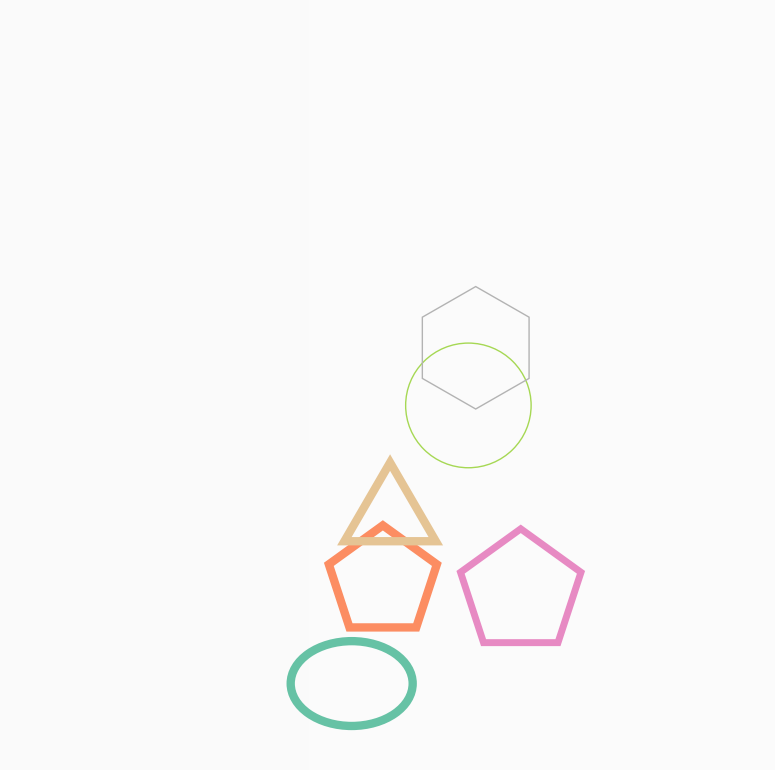[{"shape": "oval", "thickness": 3, "radius": 0.39, "center": [0.454, 0.112]}, {"shape": "pentagon", "thickness": 3, "radius": 0.37, "center": [0.494, 0.244]}, {"shape": "pentagon", "thickness": 2.5, "radius": 0.41, "center": [0.672, 0.232]}, {"shape": "circle", "thickness": 0.5, "radius": 0.4, "center": [0.604, 0.473]}, {"shape": "triangle", "thickness": 3, "radius": 0.34, "center": [0.503, 0.331]}, {"shape": "hexagon", "thickness": 0.5, "radius": 0.4, "center": [0.614, 0.548]}]